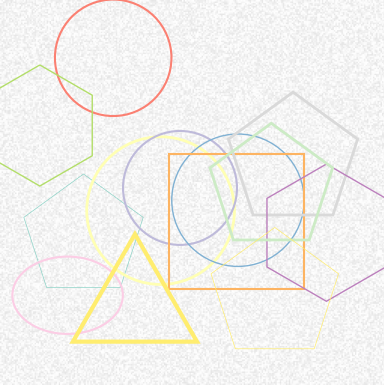[{"shape": "pentagon", "thickness": 0.5, "radius": 0.81, "center": [0.217, 0.385]}, {"shape": "circle", "thickness": 2, "radius": 0.96, "center": [0.417, 0.453]}, {"shape": "circle", "thickness": 1.5, "radius": 0.74, "center": [0.468, 0.512]}, {"shape": "circle", "thickness": 1.5, "radius": 0.76, "center": [0.294, 0.85]}, {"shape": "circle", "thickness": 1, "radius": 0.86, "center": [0.618, 0.48]}, {"shape": "square", "thickness": 1.5, "radius": 0.87, "center": [0.615, 0.425]}, {"shape": "hexagon", "thickness": 1, "radius": 0.79, "center": [0.103, 0.674]}, {"shape": "oval", "thickness": 1.5, "radius": 0.72, "center": [0.176, 0.233]}, {"shape": "pentagon", "thickness": 2, "radius": 0.88, "center": [0.761, 0.584]}, {"shape": "hexagon", "thickness": 1, "radius": 0.89, "center": [0.848, 0.396]}, {"shape": "pentagon", "thickness": 2, "radius": 0.84, "center": [0.705, 0.512]}, {"shape": "triangle", "thickness": 3, "radius": 0.93, "center": [0.351, 0.206]}, {"shape": "pentagon", "thickness": 0.5, "radius": 0.87, "center": [0.714, 0.235]}]